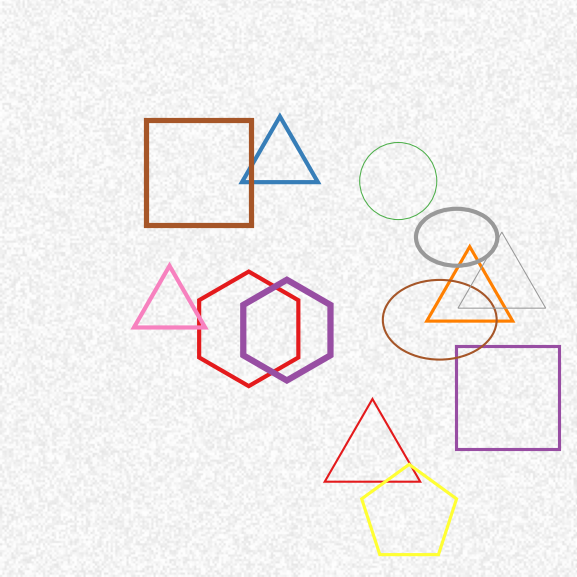[{"shape": "hexagon", "thickness": 2, "radius": 0.5, "center": [0.431, 0.43]}, {"shape": "triangle", "thickness": 1, "radius": 0.48, "center": [0.645, 0.213]}, {"shape": "triangle", "thickness": 2, "radius": 0.38, "center": [0.485, 0.722]}, {"shape": "circle", "thickness": 0.5, "radius": 0.33, "center": [0.69, 0.686]}, {"shape": "hexagon", "thickness": 3, "radius": 0.44, "center": [0.497, 0.428]}, {"shape": "square", "thickness": 1.5, "radius": 0.44, "center": [0.879, 0.311]}, {"shape": "triangle", "thickness": 1.5, "radius": 0.43, "center": [0.813, 0.486]}, {"shape": "pentagon", "thickness": 1.5, "radius": 0.43, "center": [0.708, 0.109]}, {"shape": "square", "thickness": 2.5, "radius": 0.45, "center": [0.344, 0.701]}, {"shape": "oval", "thickness": 1, "radius": 0.49, "center": [0.761, 0.445]}, {"shape": "triangle", "thickness": 2, "radius": 0.36, "center": [0.294, 0.468]}, {"shape": "triangle", "thickness": 0.5, "radius": 0.44, "center": [0.869, 0.509]}, {"shape": "oval", "thickness": 2, "radius": 0.35, "center": [0.791, 0.588]}]